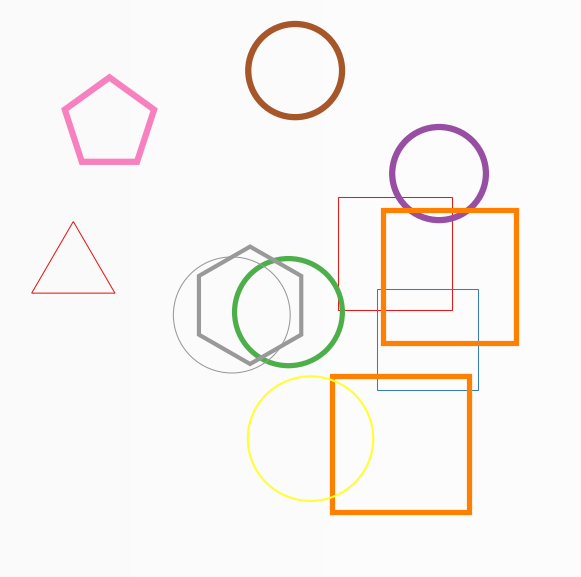[{"shape": "square", "thickness": 0.5, "radius": 0.49, "center": [0.68, 0.56]}, {"shape": "triangle", "thickness": 0.5, "radius": 0.41, "center": [0.126, 0.533]}, {"shape": "square", "thickness": 0.5, "radius": 0.44, "center": [0.735, 0.411]}, {"shape": "circle", "thickness": 2.5, "radius": 0.46, "center": [0.496, 0.459]}, {"shape": "circle", "thickness": 3, "radius": 0.4, "center": [0.755, 0.699]}, {"shape": "square", "thickness": 2.5, "radius": 0.57, "center": [0.773, 0.521]}, {"shape": "square", "thickness": 2.5, "radius": 0.59, "center": [0.689, 0.231]}, {"shape": "circle", "thickness": 1, "radius": 0.54, "center": [0.534, 0.24]}, {"shape": "circle", "thickness": 3, "radius": 0.4, "center": [0.508, 0.877]}, {"shape": "pentagon", "thickness": 3, "radius": 0.4, "center": [0.188, 0.784]}, {"shape": "circle", "thickness": 0.5, "radius": 0.5, "center": [0.399, 0.454]}, {"shape": "hexagon", "thickness": 2, "radius": 0.51, "center": [0.43, 0.47]}]